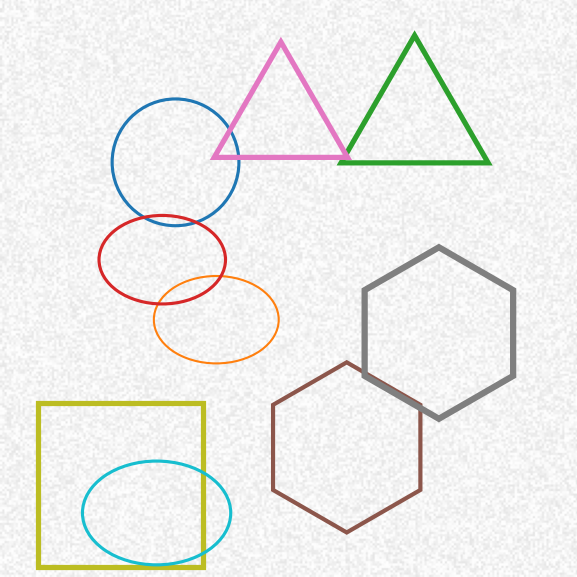[{"shape": "circle", "thickness": 1.5, "radius": 0.55, "center": [0.304, 0.718]}, {"shape": "oval", "thickness": 1, "radius": 0.54, "center": [0.375, 0.446]}, {"shape": "triangle", "thickness": 2.5, "radius": 0.74, "center": [0.718, 0.791]}, {"shape": "oval", "thickness": 1.5, "radius": 0.55, "center": [0.281, 0.549]}, {"shape": "hexagon", "thickness": 2, "radius": 0.74, "center": [0.6, 0.224]}, {"shape": "triangle", "thickness": 2.5, "radius": 0.67, "center": [0.486, 0.793]}, {"shape": "hexagon", "thickness": 3, "radius": 0.74, "center": [0.76, 0.422]}, {"shape": "square", "thickness": 2.5, "radius": 0.71, "center": [0.209, 0.159]}, {"shape": "oval", "thickness": 1.5, "radius": 0.64, "center": [0.271, 0.111]}]